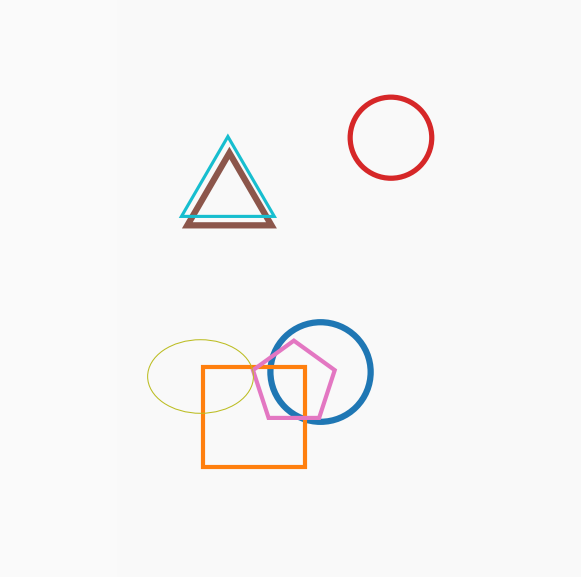[{"shape": "circle", "thickness": 3, "radius": 0.43, "center": [0.551, 0.355]}, {"shape": "square", "thickness": 2, "radius": 0.44, "center": [0.437, 0.277]}, {"shape": "circle", "thickness": 2.5, "radius": 0.35, "center": [0.673, 0.761]}, {"shape": "triangle", "thickness": 3, "radius": 0.42, "center": [0.395, 0.651]}, {"shape": "pentagon", "thickness": 2, "radius": 0.37, "center": [0.506, 0.335]}, {"shape": "oval", "thickness": 0.5, "radius": 0.46, "center": [0.345, 0.347]}, {"shape": "triangle", "thickness": 1.5, "radius": 0.46, "center": [0.392, 0.671]}]